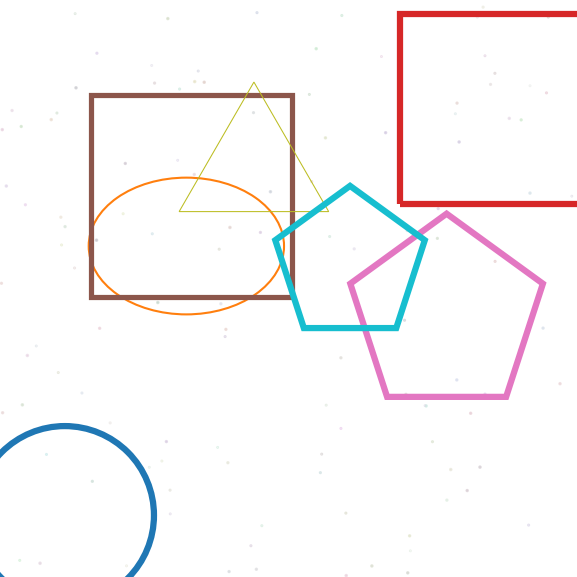[{"shape": "circle", "thickness": 3, "radius": 0.77, "center": [0.112, 0.107]}, {"shape": "oval", "thickness": 1, "radius": 0.85, "center": [0.323, 0.573]}, {"shape": "square", "thickness": 3, "radius": 0.82, "center": [0.857, 0.811]}, {"shape": "square", "thickness": 2.5, "radius": 0.87, "center": [0.332, 0.66]}, {"shape": "pentagon", "thickness": 3, "radius": 0.88, "center": [0.773, 0.454]}, {"shape": "triangle", "thickness": 0.5, "radius": 0.75, "center": [0.44, 0.707]}, {"shape": "pentagon", "thickness": 3, "radius": 0.68, "center": [0.606, 0.541]}]